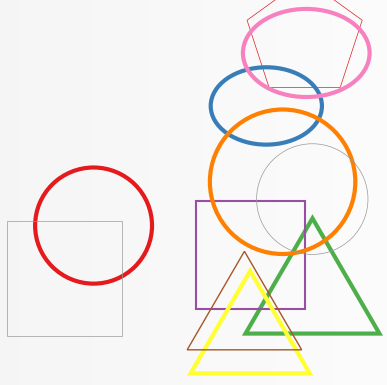[{"shape": "pentagon", "thickness": 0.5, "radius": 0.78, "center": [0.786, 0.899]}, {"shape": "circle", "thickness": 3, "radius": 0.75, "center": [0.241, 0.414]}, {"shape": "oval", "thickness": 3, "radius": 0.72, "center": [0.687, 0.725]}, {"shape": "triangle", "thickness": 3, "radius": 1.0, "center": [0.806, 0.233]}, {"shape": "square", "thickness": 1.5, "radius": 0.7, "center": [0.647, 0.337]}, {"shape": "circle", "thickness": 3, "radius": 0.94, "center": [0.729, 0.528]}, {"shape": "triangle", "thickness": 3, "radius": 0.89, "center": [0.646, 0.119]}, {"shape": "triangle", "thickness": 1, "radius": 0.85, "center": [0.631, 0.177]}, {"shape": "oval", "thickness": 3, "radius": 0.82, "center": [0.79, 0.862]}, {"shape": "circle", "thickness": 0.5, "radius": 0.72, "center": [0.806, 0.483]}, {"shape": "square", "thickness": 0.5, "radius": 0.74, "center": [0.167, 0.277]}]